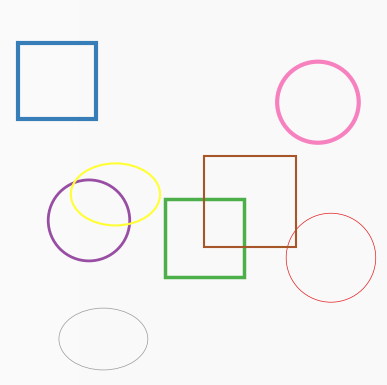[{"shape": "circle", "thickness": 0.5, "radius": 0.58, "center": [0.854, 0.331]}, {"shape": "square", "thickness": 3, "radius": 0.5, "center": [0.147, 0.79]}, {"shape": "square", "thickness": 2.5, "radius": 0.51, "center": [0.528, 0.382]}, {"shape": "circle", "thickness": 2, "radius": 0.53, "center": [0.23, 0.427]}, {"shape": "oval", "thickness": 1.5, "radius": 0.58, "center": [0.298, 0.495]}, {"shape": "square", "thickness": 1.5, "radius": 0.59, "center": [0.645, 0.477]}, {"shape": "circle", "thickness": 3, "radius": 0.53, "center": [0.82, 0.735]}, {"shape": "oval", "thickness": 0.5, "radius": 0.57, "center": [0.267, 0.119]}]